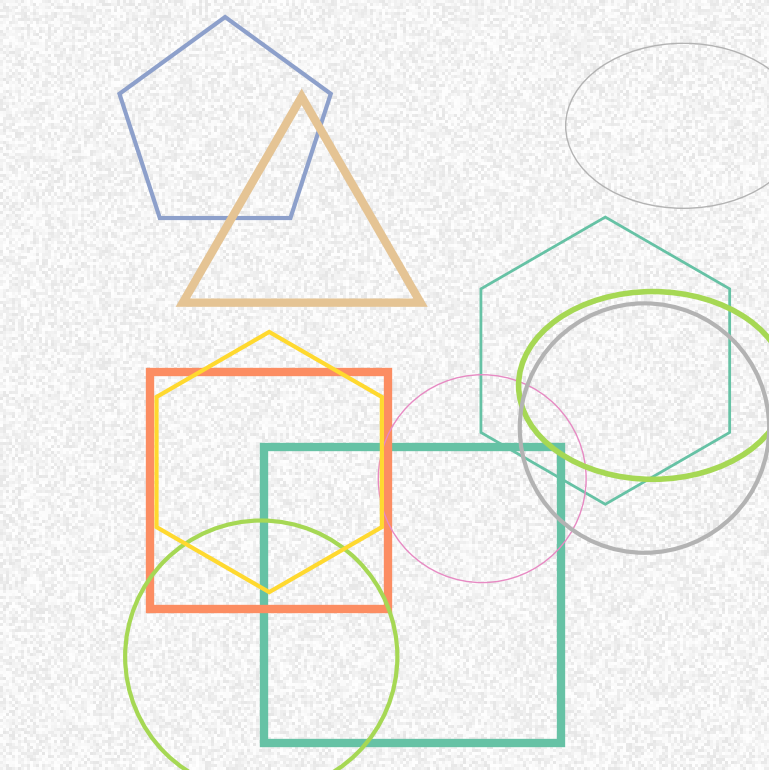[{"shape": "hexagon", "thickness": 1, "radius": 0.93, "center": [0.786, 0.532]}, {"shape": "square", "thickness": 3, "radius": 0.96, "center": [0.536, 0.227]}, {"shape": "square", "thickness": 3, "radius": 0.77, "center": [0.349, 0.363]}, {"shape": "pentagon", "thickness": 1.5, "radius": 0.72, "center": [0.292, 0.834]}, {"shape": "circle", "thickness": 0.5, "radius": 0.67, "center": [0.626, 0.378]}, {"shape": "oval", "thickness": 2, "radius": 0.87, "center": [0.848, 0.499]}, {"shape": "circle", "thickness": 1.5, "radius": 0.88, "center": [0.339, 0.147]}, {"shape": "hexagon", "thickness": 1.5, "radius": 0.84, "center": [0.35, 0.4]}, {"shape": "triangle", "thickness": 3, "radius": 0.89, "center": [0.392, 0.696]}, {"shape": "oval", "thickness": 0.5, "radius": 0.77, "center": [0.888, 0.837]}, {"shape": "circle", "thickness": 1.5, "radius": 0.81, "center": [0.837, 0.444]}]